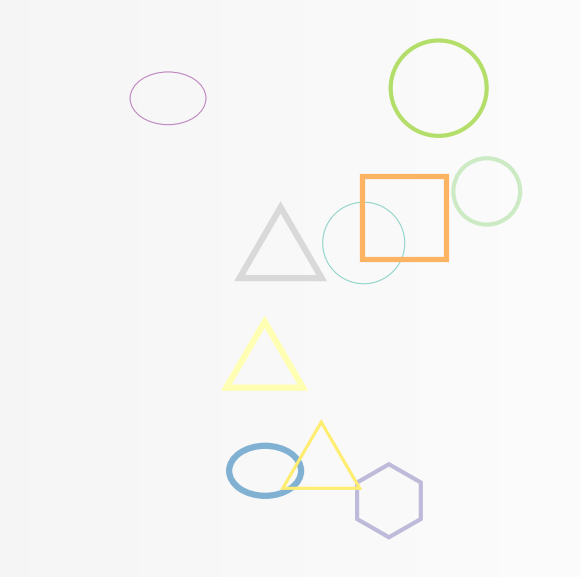[{"shape": "circle", "thickness": 0.5, "radius": 0.35, "center": [0.626, 0.578]}, {"shape": "triangle", "thickness": 3, "radius": 0.38, "center": [0.455, 0.366]}, {"shape": "hexagon", "thickness": 2, "radius": 0.32, "center": [0.669, 0.132]}, {"shape": "oval", "thickness": 3, "radius": 0.31, "center": [0.456, 0.184]}, {"shape": "square", "thickness": 2.5, "radius": 0.36, "center": [0.695, 0.622]}, {"shape": "circle", "thickness": 2, "radius": 0.41, "center": [0.755, 0.846]}, {"shape": "triangle", "thickness": 3, "radius": 0.41, "center": [0.483, 0.558]}, {"shape": "oval", "thickness": 0.5, "radius": 0.33, "center": [0.289, 0.829]}, {"shape": "circle", "thickness": 2, "radius": 0.29, "center": [0.837, 0.668]}, {"shape": "triangle", "thickness": 1.5, "radius": 0.38, "center": [0.553, 0.192]}]